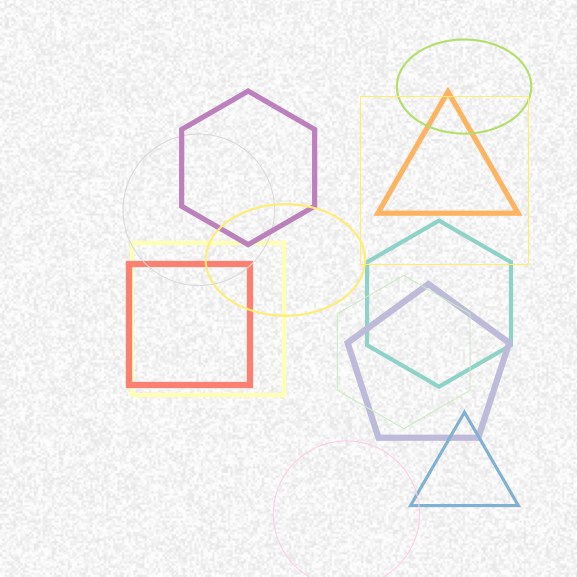[{"shape": "hexagon", "thickness": 2, "radius": 0.72, "center": [0.76, 0.473]}, {"shape": "square", "thickness": 2, "radius": 0.66, "center": [0.36, 0.447]}, {"shape": "pentagon", "thickness": 3, "radius": 0.74, "center": [0.742, 0.36]}, {"shape": "square", "thickness": 3, "radius": 0.52, "center": [0.328, 0.437]}, {"shape": "triangle", "thickness": 1.5, "radius": 0.54, "center": [0.804, 0.178]}, {"shape": "triangle", "thickness": 2.5, "radius": 0.7, "center": [0.776, 0.7]}, {"shape": "oval", "thickness": 1, "radius": 0.58, "center": [0.804, 0.849]}, {"shape": "circle", "thickness": 0.5, "radius": 0.63, "center": [0.6, 0.109]}, {"shape": "circle", "thickness": 0.5, "radius": 0.66, "center": [0.344, 0.636]}, {"shape": "hexagon", "thickness": 2.5, "radius": 0.66, "center": [0.43, 0.708]}, {"shape": "hexagon", "thickness": 0.5, "radius": 0.66, "center": [0.699, 0.39]}, {"shape": "square", "thickness": 0.5, "radius": 0.73, "center": [0.769, 0.688]}, {"shape": "oval", "thickness": 1, "radius": 0.69, "center": [0.494, 0.549]}]